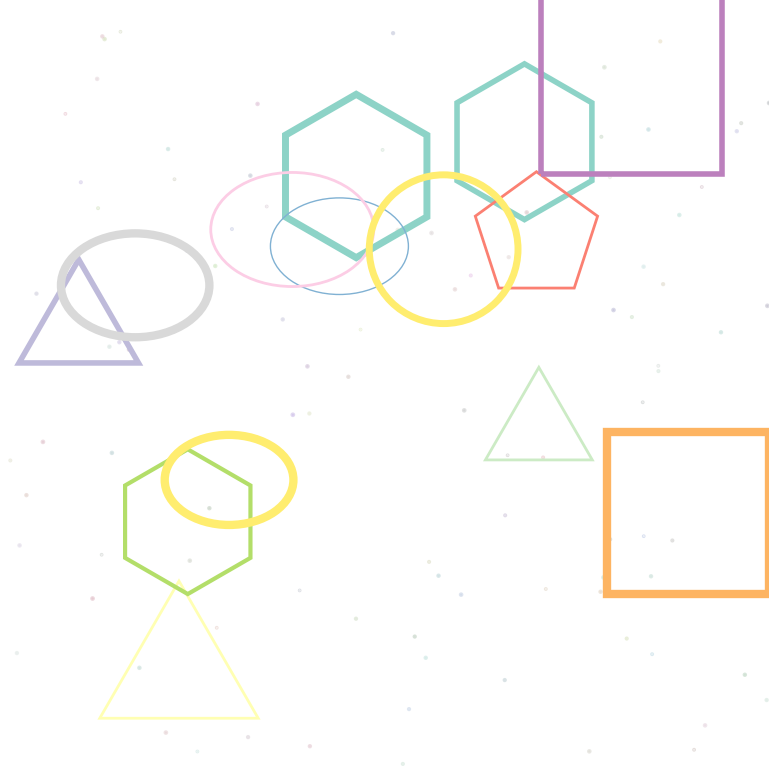[{"shape": "hexagon", "thickness": 2.5, "radius": 0.53, "center": [0.463, 0.771]}, {"shape": "hexagon", "thickness": 2, "radius": 0.51, "center": [0.681, 0.816]}, {"shape": "triangle", "thickness": 1, "radius": 0.59, "center": [0.232, 0.127]}, {"shape": "triangle", "thickness": 2, "radius": 0.45, "center": [0.102, 0.573]}, {"shape": "pentagon", "thickness": 1, "radius": 0.42, "center": [0.697, 0.693]}, {"shape": "oval", "thickness": 0.5, "radius": 0.45, "center": [0.441, 0.68]}, {"shape": "square", "thickness": 3, "radius": 0.53, "center": [0.894, 0.334]}, {"shape": "hexagon", "thickness": 1.5, "radius": 0.47, "center": [0.244, 0.323]}, {"shape": "oval", "thickness": 1, "radius": 0.53, "center": [0.38, 0.702]}, {"shape": "oval", "thickness": 3, "radius": 0.48, "center": [0.176, 0.629]}, {"shape": "square", "thickness": 2, "radius": 0.59, "center": [0.82, 0.891]}, {"shape": "triangle", "thickness": 1, "radius": 0.4, "center": [0.7, 0.443]}, {"shape": "circle", "thickness": 2.5, "radius": 0.48, "center": [0.576, 0.676]}, {"shape": "oval", "thickness": 3, "radius": 0.42, "center": [0.297, 0.377]}]